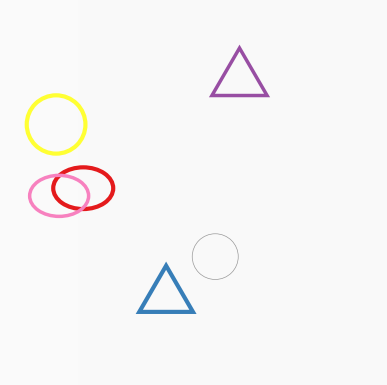[{"shape": "oval", "thickness": 3, "radius": 0.39, "center": [0.215, 0.511]}, {"shape": "triangle", "thickness": 3, "radius": 0.4, "center": [0.429, 0.23]}, {"shape": "triangle", "thickness": 2.5, "radius": 0.41, "center": [0.618, 0.793]}, {"shape": "circle", "thickness": 3, "radius": 0.38, "center": [0.145, 0.677]}, {"shape": "oval", "thickness": 2.5, "radius": 0.38, "center": [0.153, 0.491]}, {"shape": "circle", "thickness": 0.5, "radius": 0.3, "center": [0.555, 0.333]}]